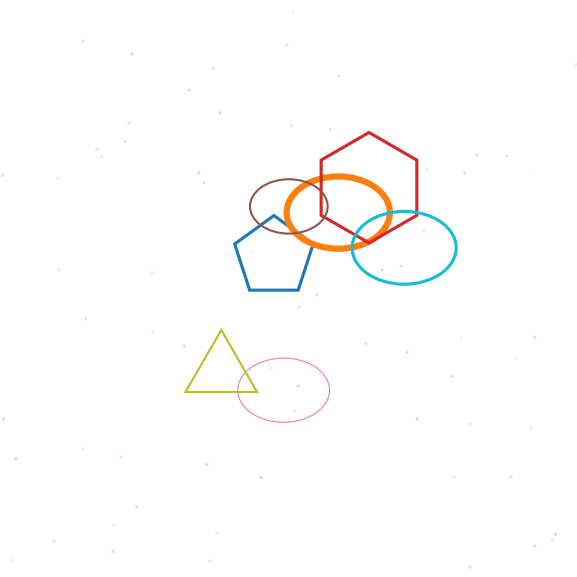[{"shape": "pentagon", "thickness": 1.5, "radius": 0.36, "center": [0.474, 0.554]}, {"shape": "oval", "thickness": 3, "radius": 0.45, "center": [0.586, 0.631]}, {"shape": "hexagon", "thickness": 1.5, "radius": 0.48, "center": [0.639, 0.674]}, {"shape": "oval", "thickness": 1, "radius": 0.34, "center": [0.5, 0.642]}, {"shape": "oval", "thickness": 0.5, "radius": 0.4, "center": [0.491, 0.323]}, {"shape": "triangle", "thickness": 1, "radius": 0.36, "center": [0.383, 0.356]}, {"shape": "oval", "thickness": 1.5, "radius": 0.45, "center": [0.7, 0.57]}]